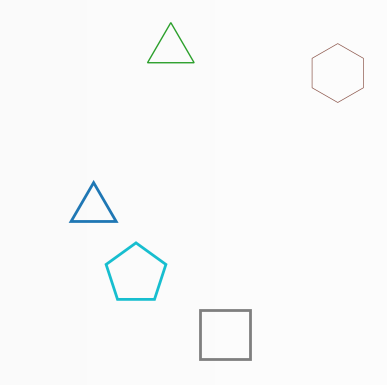[{"shape": "triangle", "thickness": 2, "radius": 0.34, "center": [0.242, 0.458]}, {"shape": "triangle", "thickness": 1, "radius": 0.35, "center": [0.441, 0.872]}, {"shape": "hexagon", "thickness": 0.5, "radius": 0.38, "center": [0.872, 0.81]}, {"shape": "square", "thickness": 2, "radius": 0.32, "center": [0.581, 0.131]}, {"shape": "pentagon", "thickness": 2, "radius": 0.41, "center": [0.351, 0.288]}]